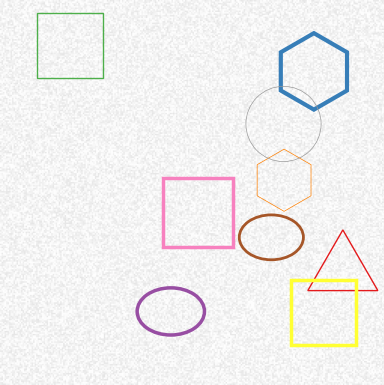[{"shape": "triangle", "thickness": 1, "radius": 0.53, "center": [0.89, 0.298]}, {"shape": "hexagon", "thickness": 3, "radius": 0.5, "center": [0.815, 0.815]}, {"shape": "square", "thickness": 1, "radius": 0.43, "center": [0.182, 0.882]}, {"shape": "oval", "thickness": 2.5, "radius": 0.44, "center": [0.444, 0.191]}, {"shape": "hexagon", "thickness": 0.5, "radius": 0.4, "center": [0.738, 0.532]}, {"shape": "square", "thickness": 2.5, "radius": 0.42, "center": [0.84, 0.188]}, {"shape": "oval", "thickness": 2, "radius": 0.42, "center": [0.705, 0.384]}, {"shape": "square", "thickness": 2.5, "radius": 0.45, "center": [0.515, 0.448]}, {"shape": "circle", "thickness": 0.5, "radius": 0.49, "center": [0.736, 0.678]}]